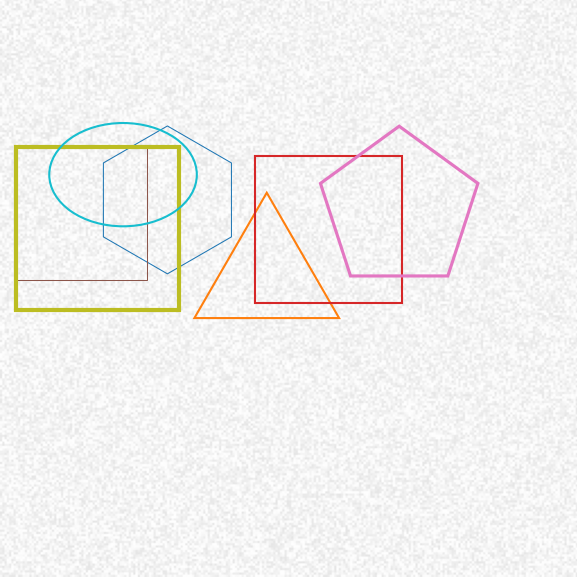[{"shape": "hexagon", "thickness": 0.5, "radius": 0.64, "center": [0.29, 0.653]}, {"shape": "triangle", "thickness": 1, "radius": 0.72, "center": [0.462, 0.521]}, {"shape": "square", "thickness": 1, "radius": 0.64, "center": [0.569, 0.601]}, {"shape": "square", "thickness": 0.5, "radius": 0.58, "center": [0.139, 0.629]}, {"shape": "pentagon", "thickness": 1.5, "radius": 0.72, "center": [0.691, 0.637]}, {"shape": "square", "thickness": 2, "radius": 0.71, "center": [0.169, 0.603]}, {"shape": "oval", "thickness": 1, "radius": 0.64, "center": [0.213, 0.697]}]